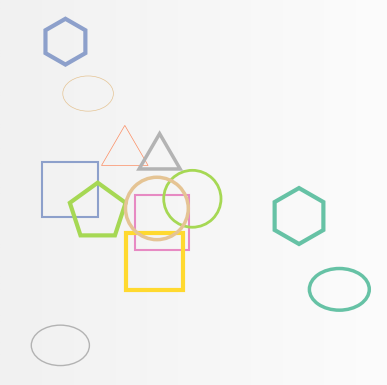[{"shape": "oval", "thickness": 2.5, "radius": 0.39, "center": [0.876, 0.248]}, {"shape": "hexagon", "thickness": 3, "radius": 0.36, "center": [0.772, 0.439]}, {"shape": "triangle", "thickness": 0.5, "radius": 0.35, "center": [0.322, 0.605]}, {"shape": "hexagon", "thickness": 3, "radius": 0.3, "center": [0.169, 0.892]}, {"shape": "square", "thickness": 1.5, "radius": 0.36, "center": [0.181, 0.507]}, {"shape": "square", "thickness": 1.5, "radius": 0.35, "center": [0.419, 0.422]}, {"shape": "pentagon", "thickness": 3, "radius": 0.38, "center": [0.252, 0.45]}, {"shape": "circle", "thickness": 2, "radius": 0.37, "center": [0.496, 0.484]}, {"shape": "square", "thickness": 3, "radius": 0.37, "center": [0.4, 0.32]}, {"shape": "circle", "thickness": 2.5, "radius": 0.41, "center": [0.405, 0.459]}, {"shape": "oval", "thickness": 0.5, "radius": 0.33, "center": [0.227, 0.757]}, {"shape": "triangle", "thickness": 2.5, "radius": 0.31, "center": [0.412, 0.592]}, {"shape": "oval", "thickness": 1, "radius": 0.37, "center": [0.156, 0.103]}]